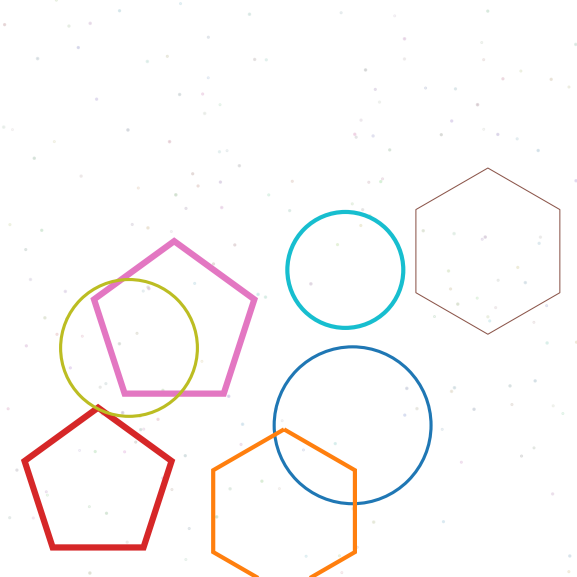[{"shape": "circle", "thickness": 1.5, "radius": 0.68, "center": [0.611, 0.263]}, {"shape": "hexagon", "thickness": 2, "radius": 0.71, "center": [0.492, 0.114]}, {"shape": "pentagon", "thickness": 3, "radius": 0.67, "center": [0.17, 0.159]}, {"shape": "hexagon", "thickness": 0.5, "radius": 0.72, "center": [0.845, 0.564]}, {"shape": "pentagon", "thickness": 3, "radius": 0.73, "center": [0.302, 0.436]}, {"shape": "circle", "thickness": 1.5, "radius": 0.59, "center": [0.223, 0.397]}, {"shape": "circle", "thickness": 2, "radius": 0.5, "center": [0.598, 0.532]}]